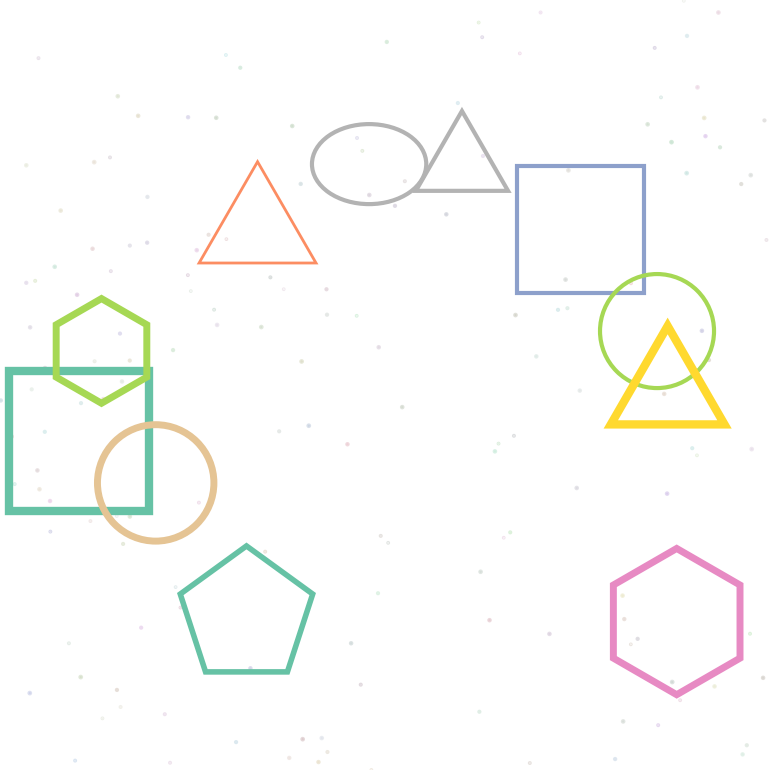[{"shape": "pentagon", "thickness": 2, "radius": 0.45, "center": [0.32, 0.201]}, {"shape": "square", "thickness": 3, "radius": 0.45, "center": [0.103, 0.427]}, {"shape": "triangle", "thickness": 1, "radius": 0.44, "center": [0.334, 0.702]}, {"shape": "square", "thickness": 1.5, "radius": 0.41, "center": [0.754, 0.702]}, {"shape": "hexagon", "thickness": 2.5, "radius": 0.47, "center": [0.879, 0.193]}, {"shape": "hexagon", "thickness": 2.5, "radius": 0.34, "center": [0.132, 0.544]}, {"shape": "circle", "thickness": 1.5, "radius": 0.37, "center": [0.853, 0.57]}, {"shape": "triangle", "thickness": 3, "radius": 0.43, "center": [0.867, 0.491]}, {"shape": "circle", "thickness": 2.5, "radius": 0.38, "center": [0.202, 0.373]}, {"shape": "oval", "thickness": 1.5, "radius": 0.37, "center": [0.479, 0.787]}, {"shape": "triangle", "thickness": 1.5, "radius": 0.35, "center": [0.6, 0.787]}]